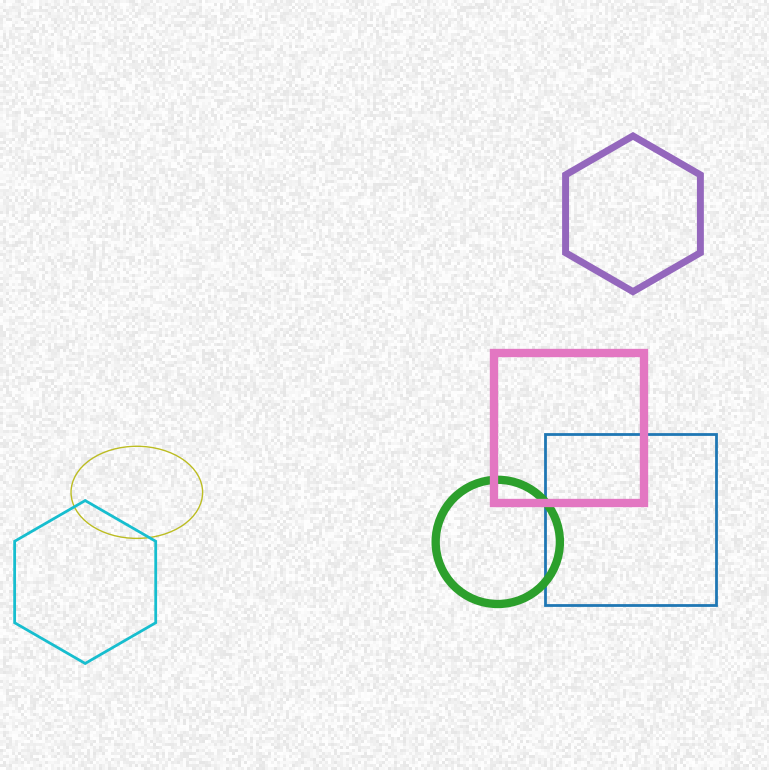[{"shape": "square", "thickness": 1, "radius": 0.55, "center": [0.819, 0.325]}, {"shape": "circle", "thickness": 3, "radius": 0.4, "center": [0.646, 0.296]}, {"shape": "hexagon", "thickness": 2.5, "radius": 0.51, "center": [0.822, 0.722]}, {"shape": "square", "thickness": 3, "radius": 0.49, "center": [0.739, 0.444]}, {"shape": "oval", "thickness": 0.5, "radius": 0.43, "center": [0.178, 0.361]}, {"shape": "hexagon", "thickness": 1, "radius": 0.53, "center": [0.111, 0.244]}]